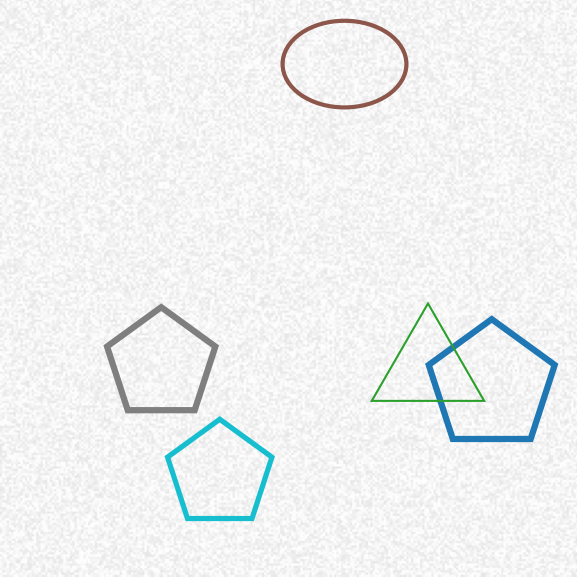[{"shape": "pentagon", "thickness": 3, "radius": 0.57, "center": [0.851, 0.332]}, {"shape": "triangle", "thickness": 1, "radius": 0.56, "center": [0.741, 0.361]}, {"shape": "oval", "thickness": 2, "radius": 0.54, "center": [0.597, 0.888]}, {"shape": "pentagon", "thickness": 3, "radius": 0.49, "center": [0.279, 0.369]}, {"shape": "pentagon", "thickness": 2.5, "radius": 0.48, "center": [0.381, 0.178]}]